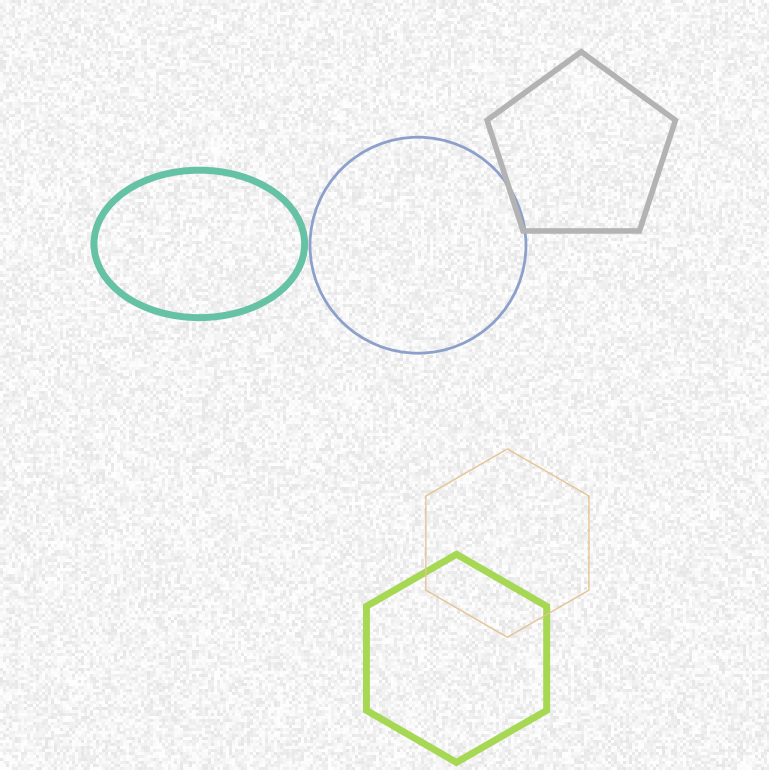[{"shape": "oval", "thickness": 2.5, "radius": 0.68, "center": [0.259, 0.683]}, {"shape": "circle", "thickness": 1, "radius": 0.7, "center": [0.543, 0.682]}, {"shape": "hexagon", "thickness": 2.5, "radius": 0.68, "center": [0.593, 0.145]}, {"shape": "hexagon", "thickness": 0.5, "radius": 0.61, "center": [0.659, 0.295]}, {"shape": "pentagon", "thickness": 2, "radius": 0.64, "center": [0.755, 0.804]}]